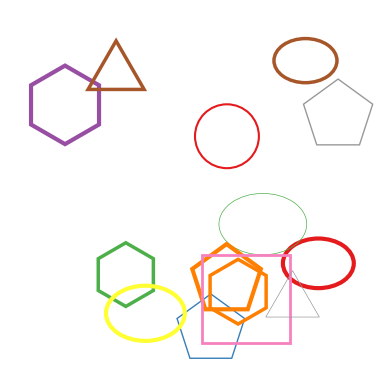[{"shape": "oval", "thickness": 3, "radius": 0.46, "center": [0.827, 0.316]}, {"shape": "circle", "thickness": 1.5, "radius": 0.41, "center": [0.589, 0.646]}, {"shape": "pentagon", "thickness": 1, "radius": 0.46, "center": [0.548, 0.144]}, {"shape": "oval", "thickness": 0.5, "radius": 0.57, "center": [0.683, 0.418]}, {"shape": "hexagon", "thickness": 2.5, "radius": 0.41, "center": [0.327, 0.287]}, {"shape": "hexagon", "thickness": 3, "radius": 0.51, "center": [0.169, 0.728]}, {"shape": "pentagon", "thickness": 3, "radius": 0.47, "center": [0.588, 0.272]}, {"shape": "hexagon", "thickness": 2.5, "radius": 0.42, "center": [0.618, 0.242]}, {"shape": "oval", "thickness": 3, "radius": 0.51, "center": [0.378, 0.186]}, {"shape": "triangle", "thickness": 2.5, "radius": 0.42, "center": [0.302, 0.81]}, {"shape": "oval", "thickness": 2.5, "radius": 0.41, "center": [0.793, 0.843]}, {"shape": "square", "thickness": 2, "radius": 0.57, "center": [0.639, 0.224]}, {"shape": "triangle", "thickness": 0.5, "radius": 0.4, "center": [0.76, 0.217]}, {"shape": "pentagon", "thickness": 1, "radius": 0.47, "center": [0.878, 0.7]}]